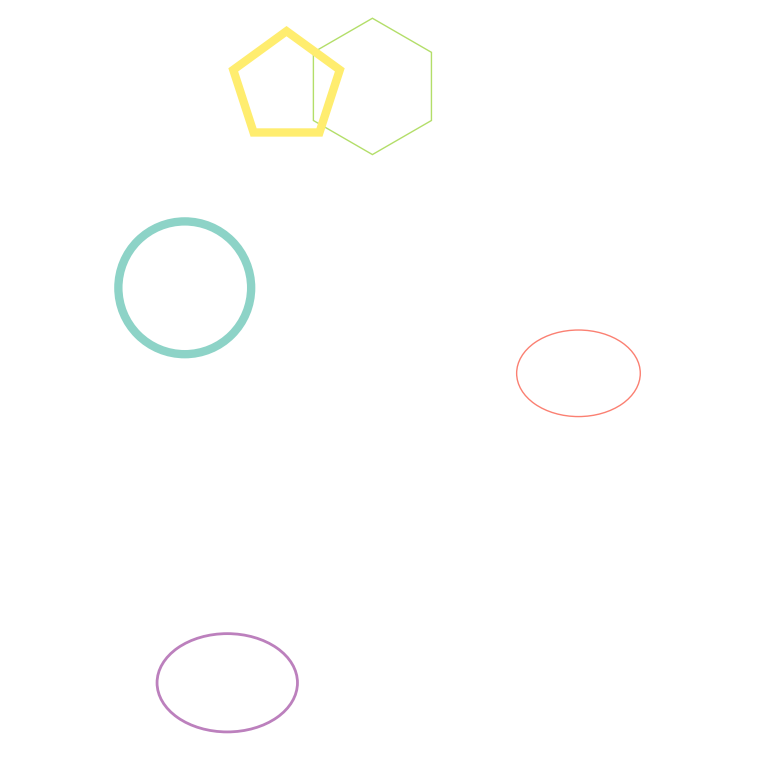[{"shape": "circle", "thickness": 3, "radius": 0.43, "center": [0.24, 0.626]}, {"shape": "oval", "thickness": 0.5, "radius": 0.4, "center": [0.751, 0.515]}, {"shape": "hexagon", "thickness": 0.5, "radius": 0.44, "center": [0.484, 0.888]}, {"shape": "oval", "thickness": 1, "radius": 0.46, "center": [0.295, 0.113]}, {"shape": "pentagon", "thickness": 3, "radius": 0.36, "center": [0.372, 0.887]}]